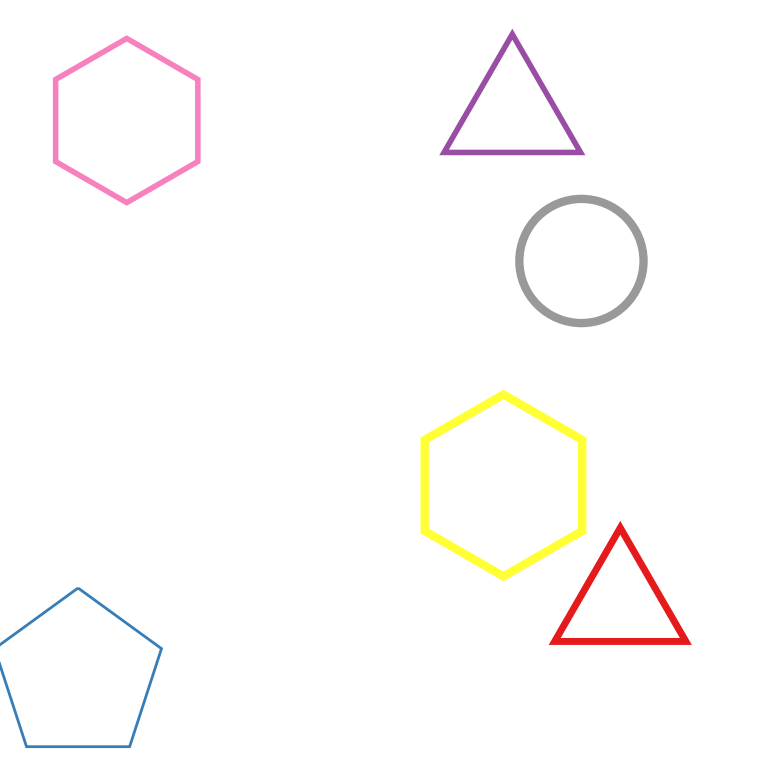[{"shape": "triangle", "thickness": 2.5, "radius": 0.49, "center": [0.806, 0.216]}, {"shape": "pentagon", "thickness": 1, "radius": 0.57, "center": [0.101, 0.122]}, {"shape": "triangle", "thickness": 2, "radius": 0.51, "center": [0.665, 0.853]}, {"shape": "hexagon", "thickness": 3, "radius": 0.59, "center": [0.654, 0.37]}, {"shape": "hexagon", "thickness": 2, "radius": 0.53, "center": [0.165, 0.843]}, {"shape": "circle", "thickness": 3, "radius": 0.4, "center": [0.755, 0.661]}]